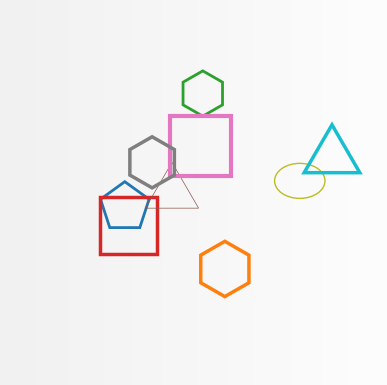[{"shape": "pentagon", "thickness": 2, "radius": 0.33, "center": [0.322, 0.462]}, {"shape": "hexagon", "thickness": 2.5, "radius": 0.36, "center": [0.58, 0.301]}, {"shape": "hexagon", "thickness": 2, "radius": 0.29, "center": [0.523, 0.757]}, {"shape": "square", "thickness": 2.5, "radius": 0.37, "center": [0.332, 0.415]}, {"shape": "triangle", "thickness": 0.5, "radius": 0.4, "center": [0.444, 0.499]}, {"shape": "square", "thickness": 3, "radius": 0.39, "center": [0.517, 0.622]}, {"shape": "hexagon", "thickness": 2.5, "radius": 0.33, "center": [0.393, 0.578]}, {"shape": "oval", "thickness": 1, "radius": 0.33, "center": [0.774, 0.53]}, {"shape": "triangle", "thickness": 2.5, "radius": 0.41, "center": [0.857, 0.593]}]